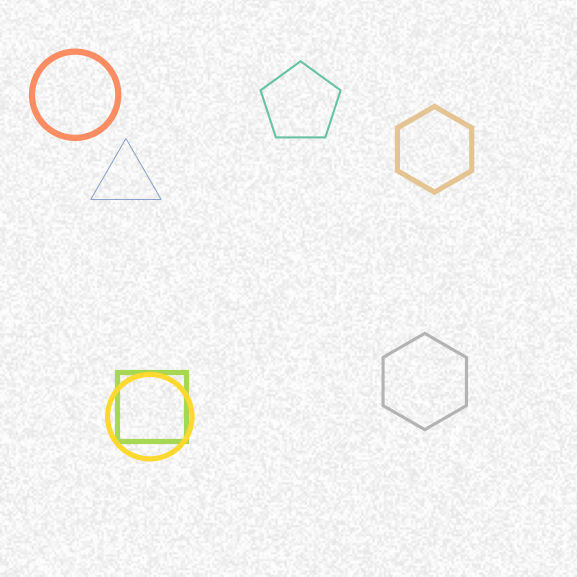[{"shape": "pentagon", "thickness": 1, "radius": 0.36, "center": [0.521, 0.82]}, {"shape": "circle", "thickness": 3, "radius": 0.37, "center": [0.13, 0.835]}, {"shape": "triangle", "thickness": 0.5, "radius": 0.35, "center": [0.218, 0.689]}, {"shape": "square", "thickness": 2.5, "radius": 0.3, "center": [0.262, 0.295]}, {"shape": "circle", "thickness": 2.5, "radius": 0.37, "center": [0.259, 0.278]}, {"shape": "hexagon", "thickness": 2.5, "radius": 0.37, "center": [0.753, 0.741]}, {"shape": "hexagon", "thickness": 1.5, "radius": 0.42, "center": [0.736, 0.339]}]